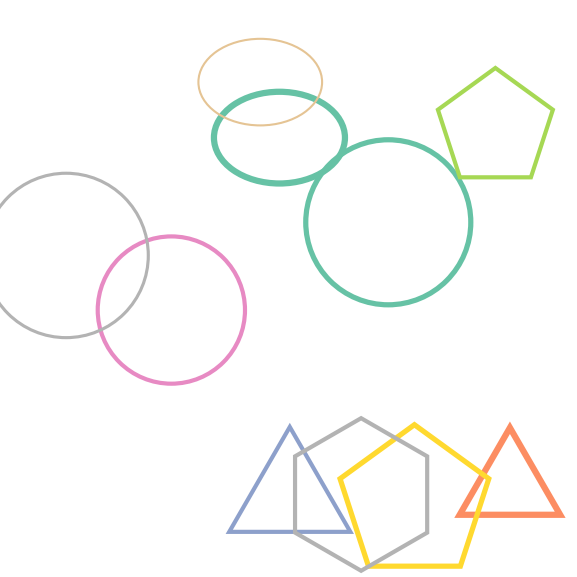[{"shape": "oval", "thickness": 3, "radius": 0.57, "center": [0.484, 0.761]}, {"shape": "circle", "thickness": 2.5, "radius": 0.71, "center": [0.672, 0.614]}, {"shape": "triangle", "thickness": 3, "radius": 0.5, "center": [0.883, 0.158]}, {"shape": "triangle", "thickness": 2, "radius": 0.61, "center": [0.502, 0.139]}, {"shape": "circle", "thickness": 2, "radius": 0.64, "center": [0.297, 0.462]}, {"shape": "pentagon", "thickness": 2, "radius": 0.52, "center": [0.858, 0.777]}, {"shape": "pentagon", "thickness": 2.5, "radius": 0.68, "center": [0.718, 0.128]}, {"shape": "oval", "thickness": 1, "radius": 0.54, "center": [0.451, 0.857]}, {"shape": "hexagon", "thickness": 2, "radius": 0.66, "center": [0.625, 0.143]}, {"shape": "circle", "thickness": 1.5, "radius": 0.71, "center": [0.114, 0.557]}]